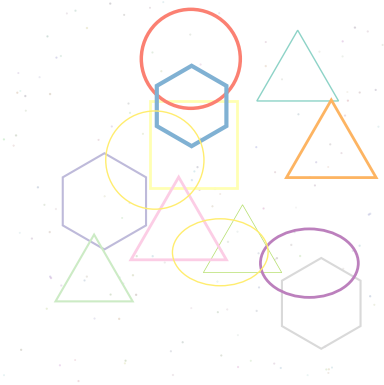[{"shape": "triangle", "thickness": 1, "radius": 0.61, "center": [0.773, 0.799]}, {"shape": "square", "thickness": 2, "radius": 0.57, "center": [0.502, 0.625]}, {"shape": "hexagon", "thickness": 1.5, "radius": 0.62, "center": [0.271, 0.477]}, {"shape": "circle", "thickness": 2.5, "radius": 0.64, "center": [0.496, 0.847]}, {"shape": "hexagon", "thickness": 3, "radius": 0.52, "center": [0.498, 0.725]}, {"shape": "triangle", "thickness": 2, "radius": 0.67, "center": [0.861, 0.606]}, {"shape": "triangle", "thickness": 0.5, "radius": 0.59, "center": [0.63, 0.351]}, {"shape": "triangle", "thickness": 2, "radius": 0.72, "center": [0.464, 0.397]}, {"shape": "hexagon", "thickness": 1.5, "radius": 0.59, "center": [0.834, 0.212]}, {"shape": "oval", "thickness": 2, "radius": 0.64, "center": [0.804, 0.317]}, {"shape": "triangle", "thickness": 1.5, "radius": 0.58, "center": [0.244, 0.275]}, {"shape": "oval", "thickness": 1, "radius": 0.62, "center": [0.572, 0.345]}, {"shape": "circle", "thickness": 1, "radius": 0.64, "center": [0.402, 0.584]}]